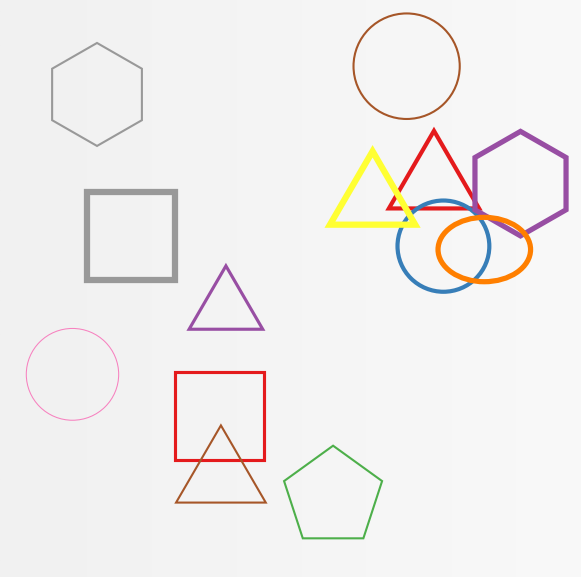[{"shape": "triangle", "thickness": 2, "radius": 0.45, "center": [0.747, 0.683]}, {"shape": "square", "thickness": 1.5, "radius": 0.38, "center": [0.378, 0.279]}, {"shape": "circle", "thickness": 2, "radius": 0.39, "center": [0.763, 0.573]}, {"shape": "pentagon", "thickness": 1, "radius": 0.44, "center": [0.573, 0.139]}, {"shape": "triangle", "thickness": 1.5, "radius": 0.37, "center": [0.389, 0.466]}, {"shape": "hexagon", "thickness": 2.5, "radius": 0.45, "center": [0.895, 0.681]}, {"shape": "oval", "thickness": 2.5, "radius": 0.4, "center": [0.833, 0.567]}, {"shape": "triangle", "thickness": 3, "radius": 0.42, "center": [0.641, 0.652]}, {"shape": "circle", "thickness": 1, "radius": 0.46, "center": [0.7, 0.884]}, {"shape": "triangle", "thickness": 1, "radius": 0.45, "center": [0.38, 0.173]}, {"shape": "circle", "thickness": 0.5, "radius": 0.4, "center": [0.125, 0.351]}, {"shape": "square", "thickness": 3, "radius": 0.38, "center": [0.226, 0.59]}, {"shape": "hexagon", "thickness": 1, "radius": 0.45, "center": [0.167, 0.836]}]